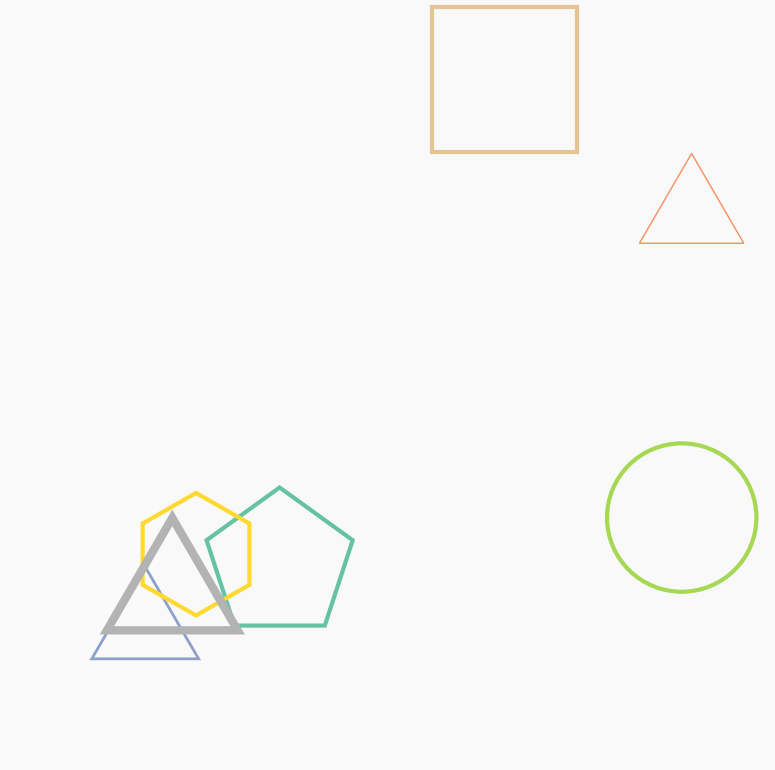[{"shape": "pentagon", "thickness": 1.5, "radius": 0.5, "center": [0.361, 0.268]}, {"shape": "triangle", "thickness": 0.5, "radius": 0.39, "center": [0.892, 0.723]}, {"shape": "triangle", "thickness": 1, "radius": 0.4, "center": [0.187, 0.184]}, {"shape": "circle", "thickness": 1.5, "radius": 0.48, "center": [0.88, 0.328]}, {"shape": "hexagon", "thickness": 1.5, "radius": 0.4, "center": [0.253, 0.28]}, {"shape": "square", "thickness": 1.5, "radius": 0.47, "center": [0.651, 0.897]}, {"shape": "triangle", "thickness": 3, "radius": 0.49, "center": [0.222, 0.23]}]